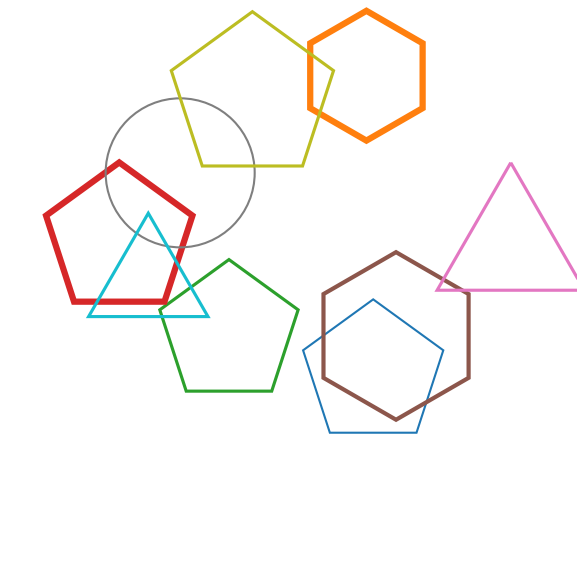[{"shape": "pentagon", "thickness": 1, "radius": 0.64, "center": [0.646, 0.353]}, {"shape": "hexagon", "thickness": 3, "radius": 0.56, "center": [0.634, 0.868]}, {"shape": "pentagon", "thickness": 1.5, "radius": 0.63, "center": [0.396, 0.424]}, {"shape": "pentagon", "thickness": 3, "radius": 0.67, "center": [0.206, 0.585]}, {"shape": "hexagon", "thickness": 2, "radius": 0.73, "center": [0.686, 0.417]}, {"shape": "triangle", "thickness": 1.5, "radius": 0.74, "center": [0.884, 0.57]}, {"shape": "circle", "thickness": 1, "radius": 0.65, "center": [0.312, 0.7]}, {"shape": "pentagon", "thickness": 1.5, "radius": 0.74, "center": [0.437, 0.831]}, {"shape": "triangle", "thickness": 1.5, "radius": 0.6, "center": [0.257, 0.511]}]